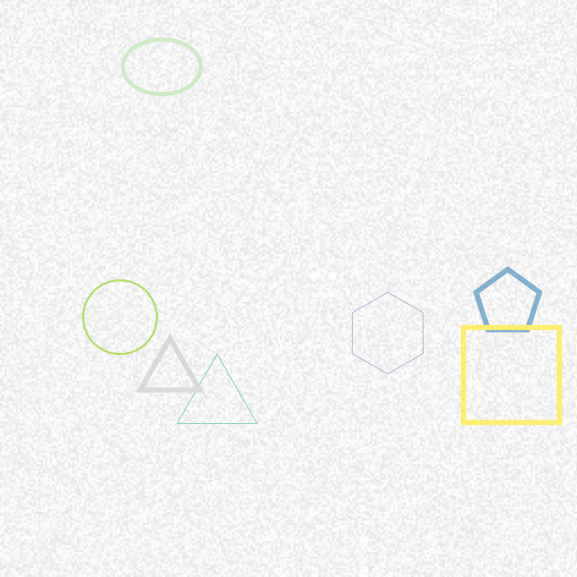[{"shape": "triangle", "thickness": 0.5, "radius": 0.4, "center": [0.376, 0.306]}, {"shape": "hexagon", "thickness": 0.5, "radius": 0.35, "center": [0.671, 0.422]}, {"shape": "pentagon", "thickness": 2.5, "radius": 0.29, "center": [0.879, 0.475]}, {"shape": "circle", "thickness": 1, "radius": 0.32, "center": [0.208, 0.45]}, {"shape": "triangle", "thickness": 2.5, "radius": 0.3, "center": [0.294, 0.354]}, {"shape": "oval", "thickness": 2, "radius": 0.34, "center": [0.28, 0.883]}, {"shape": "square", "thickness": 2.5, "radius": 0.41, "center": [0.885, 0.35]}]